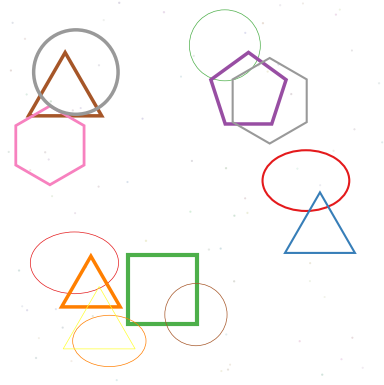[{"shape": "oval", "thickness": 1.5, "radius": 0.56, "center": [0.795, 0.531]}, {"shape": "oval", "thickness": 0.5, "radius": 0.57, "center": [0.193, 0.317]}, {"shape": "triangle", "thickness": 1.5, "radius": 0.52, "center": [0.831, 0.395]}, {"shape": "square", "thickness": 3, "radius": 0.45, "center": [0.423, 0.249]}, {"shape": "circle", "thickness": 0.5, "radius": 0.46, "center": [0.584, 0.882]}, {"shape": "pentagon", "thickness": 2.5, "radius": 0.51, "center": [0.645, 0.761]}, {"shape": "oval", "thickness": 0.5, "radius": 0.48, "center": [0.284, 0.114]}, {"shape": "triangle", "thickness": 2.5, "radius": 0.44, "center": [0.236, 0.247]}, {"shape": "triangle", "thickness": 0.5, "radius": 0.54, "center": [0.258, 0.148]}, {"shape": "triangle", "thickness": 2.5, "radius": 0.55, "center": [0.169, 0.754]}, {"shape": "circle", "thickness": 0.5, "radius": 0.4, "center": [0.509, 0.183]}, {"shape": "hexagon", "thickness": 2, "radius": 0.51, "center": [0.13, 0.622]}, {"shape": "circle", "thickness": 2.5, "radius": 0.55, "center": [0.197, 0.813]}, {"shape": "hexagon", "thickness": 1.5, "radius": 0.56, "center": [0.7, 0.738]}]